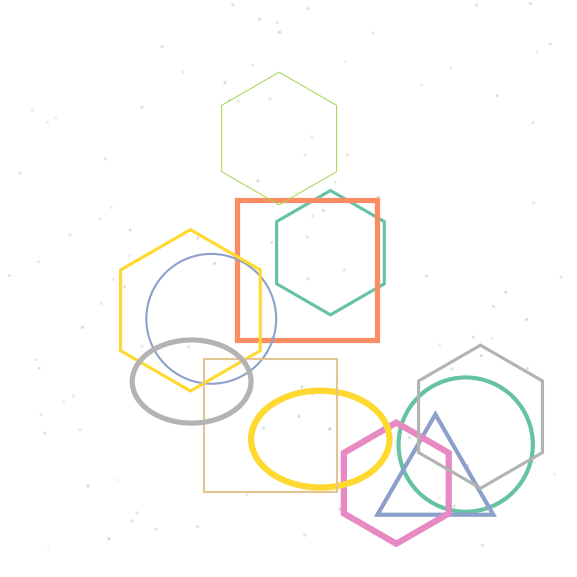[{"shape": "circle", "thickness": 2, "radius": 0.58, "center": [0.806, 0.229]}, {"shape": "hexagon", "thickness": 1.5, "radius": 0.54, "center": [0.572, 0.562]}, {"shape": "square", "thickness": 2.5, "radius": 0.61, "center": [0.532, 0.531]}, {"shape": "triangle", "thickness": 2, "radius": 0.58, "center": [0.754, 0.166]}, {"shape": "circle", "thickness": 1, "radius": 0.56, "center": [0.366, 0.447]}, {"shape": "hexagon", "thickness": 3, "radius": 0.52, "center": [0.686, 0.162]}, {"shape": "hexagon", "thickness": 0.5, "radius": 0.57, "center": [0.483, 0.759]}, {"shape": "oval", "thickness": 3, "radius": 0.6, "center": [0.555, 0.239]}, {"shape": "hexagon", "thickness": 1.5, "radius": 0.7, "center": [0.33, 0.462]}, {"shape": "square", "thickness": 1, "radius": 0.58, "center": [0.468, 0.263]}, {"shape": "hexagon", "thickness": 1.5, "radius": 0.62, "center": [0.832, 0.277]}, {"shape": "oval", "thickness": 2.5, "radius": 0.51, "center": [0.332, 0.338]}]